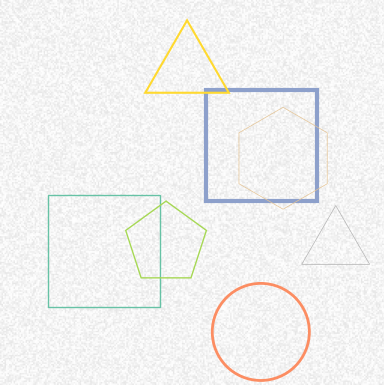[{"shape": "square", "thickness": 1, "radius": 0.73, "center": [0.27, 0.348]}, {"shape": "circle", "thickness": 2, "radius": 0.63, "center": [0.677, 0.138]}, {"shape": "square", "thickness": 3, "radius": 0.72, "center": [0.679, 0.622]}, {"shape": "pentagon", "thickness": 1, "radius": 0.55, "center": [0.431, 0.367]}, {"shape": "triangle", "thickness": 1.5, "radius": 0.63, "center": [0.486, 0.822]}, {"shape": "hexagon", "thickness": 0.5, "radius": 0.66, "center": [0.735, 0.589]}, {"shape": "triangle", "thickness": 0.5, "radius": 0.51, "center": [0.872, 0.364]}]